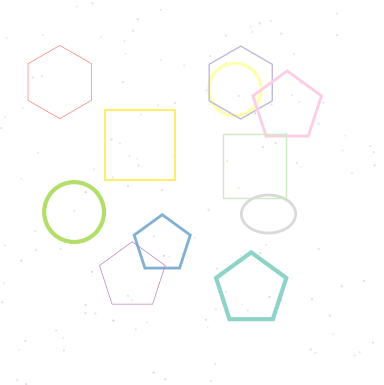[{"shape": "pentagon", "thickness": 3, "radius": 0.48, "center": [0.652, 0.249]}, {"shape": "circle", "thickness": 2.5, "radius": 0.34, "center": [0.61, 0.768]}, {"shape": "hexagon", "thickness": 1, "radius": 0.47, "center": [0.625, 0.786]}, {"shape": "hexagon", "thickness": 0.5, "radius": 0.48, "center": [0.155, 0.787]}, {"shape": "pentagon", "thickness": 2, "radius": 0.38, "center": [0.421, 0.366]}, {"shape": "circle", "thickness": 3, "radius": 0.39, "center": [0.192, 0.449]}, {"shape": "pentagon", "thickness": 2, "radius": 0.47, "center": [0.746, 0.722]}, {"shape": "oval", "thickness": 2, "radius": 0.35, "center": [0.697, 0.444]}, {"shape": "pentagon", "thickness": 0.5, "radius": 0.45, "center": [0.344, 0.283]}, {"shape": "square", "thickness": 1, "radius": 0.41, "center": [0.661, 0.569]}, {"shape": "square", "thickness": 1.5, "radius": 0.45, "center": [0.364, 0.623]}]